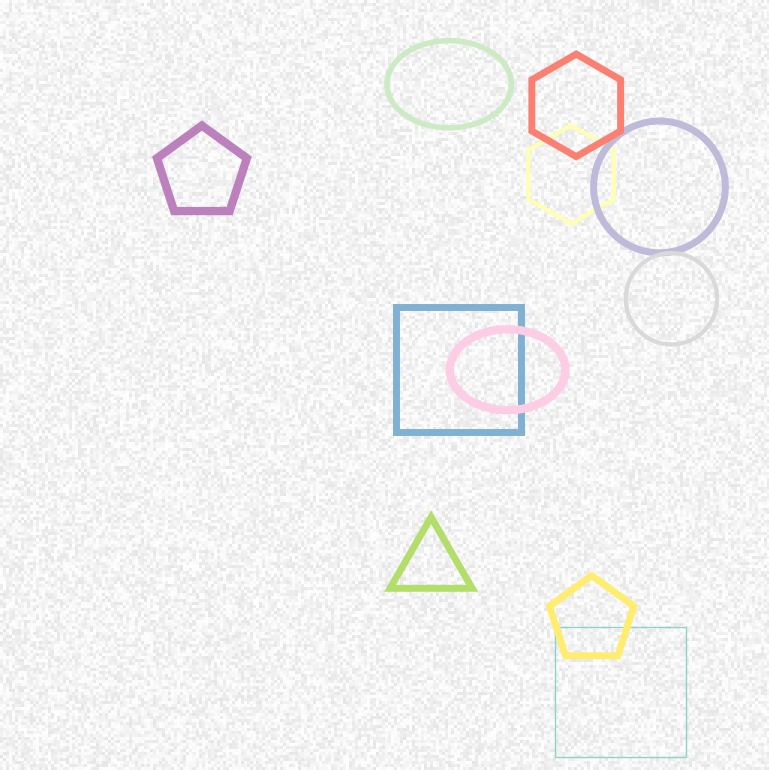[{"shape": "square", "thickness": 0.5, "radius": 0.42, "center": [0.806, 0.101]}, {"shape": "hexagon", "thickness": 1.5, "radius": 0.32, "center": [0.742, 0.773]}, {"shape": "circle", "thickness": 2.5, "radius": 0.43, "center": [0.856, 0.757]}, {"shape": "hexagon", "thickness": 2.5, "radius": 0.33, "center": [0.748, 0.863]}, {"shape": "square", "thickness": 2.5, "radius": 0.41, "center": [0.596, 0.52]}, {"shape": "triangle", "thickness": 2.5, "radius": 0.31, "center": [0.56, 0.267]}, {"shape": "oval", "thickness": 3, "radius": 0.38, "center": [0.659, 0.52]}, {"shape": "circle", "thickness": 1.5, "radius": 0.3, "center": [0.872, 0.612]}, {"shape": "pentagon", "thickness": 3, "radius": 0.31, "center": [0.262, 0.776]}, {"shape": "oval", "thickness": 2, "radius": 0.4, "center": [0.583, 0.891]}, {"shape": "pentagon", "thickness": 2.5, "radius": 0.29, "center": [0.768, 0.195]}]